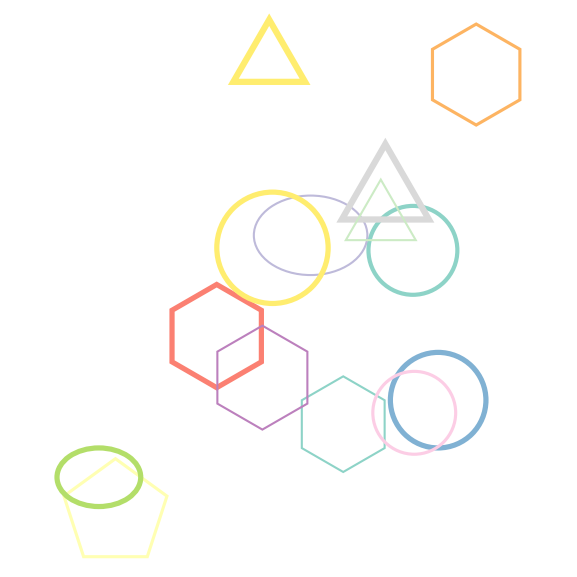[{"shape": "hexagon", "thickness": 1, "radius": 0.41, "center": [0.594, 0.265]}, {"shape": "circle", "thickness": 2, "radius": 0.38, "center": [0.715, 0.566]}, {"shape": "pentagon", "thickness": 1.5, "radius": 0.47, "center": [0.2, 0.111]}, {"shape": "oval", "thickness": 1, "radius": 0.49, "center": [0.538, 0.592]}, {"shape": "hexagon", "thickness": 2.5, "radius": 0.45, "center": [0.375, 0.417]}, {"shape": "circle", "thickness": 2.5, "radius": 0.41, "center": [0.759, 0.306]}, {"shape": "hexagon", "thickness": 1.5, "radius": 0.44, "center": [0.825, 0.87]}, {"shape": "oval", "thickness": 2.5, "radius": 0.36, "center": [0.171, 0.173]}, {"shape": "circle", "thickness": 1.5, "radius": 0.36, "center": [0.717, 0.284]}, {"shape": "triangle", "thickness": 3, "radius": 0.44, "center": [0.667, 0.663]}, {"shape": "hexagon", "thickness": 1, "radius": 0.45, "center": [0.454, 0.345]}, {"shape": "triangle", "thickness": 1, "radius": 0.35, "center": [0.659, 0.618]}, {"shape": "triangle", "thickness": 3, "radius": 0.36, "center": [0.466, 0.893]}, {"shape": "circle", "thickness": 2.5, "radius": 0.48, "center": [0.472, 0.57]}]